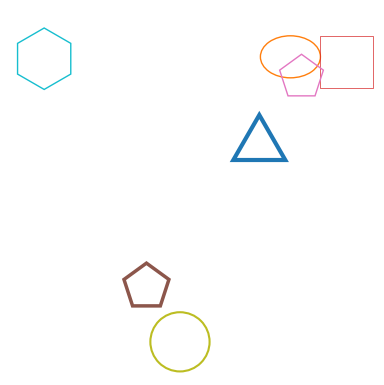[{"shape": "triangle", "thickness": 3, "radius": 0.39, "center": [0.674, 0.623]}, {"shape": "oval", "thickness": 1, "radius": 0.39, "center": [0.754, 0.852]}, {"shape": "square", "thickness": 0.5, "radius": 0.34, "center": [0.9, 0.838]}, {"shape": "pentagon", "thickness": 2.5, "radius": 0.31, "center": [0.38, 0.255]}, {"shape": "pentagon", "thickness": 1, "radius": 0.3, "center": [0.783, 0.799]}, {"shape": "circle", "thickness": 1.5, "radius": 0.38, "center": [0.467, 0.112]}, {"shape": "hexagon", "thickness": 1, "radius": 0.4, "center": [0.115, 0.847]}]